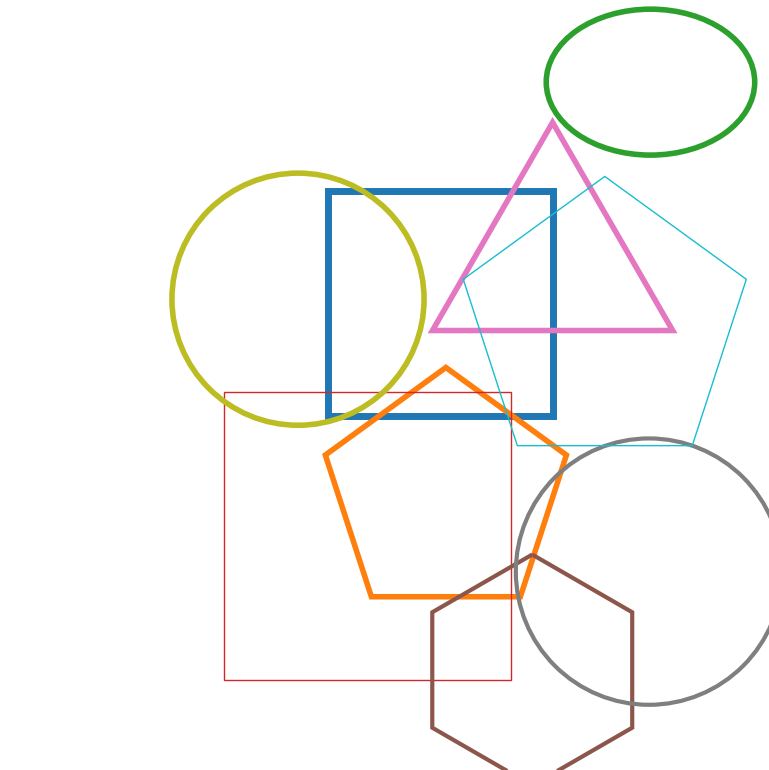[{"shape": "square", "thickness": 2.5, "radius": 0.73, "center": [0.572, 0.605]}, {"shape": "pentagon", "thickness": 2, "radius": 0.82, "center": [0.579, 0.358]}, {"shape": "oval", "thickness": 2, "radius": 0.68, "center": [0.845, 0.893]}, {"shape": "square", "thickness": 0.5, "radius": 0.93, "center": [0.477, 0.304]}, {"shape": "hexagon", "thickness": 1.5, "radius": 0.75, "center": [0.691, 0.13]}, {"shape": "triangle", "thickness": 2, "radius": 0.9, "center": [0.718, 0.661]}, {"shape": "circle", "thickness": 1.5, "radius": 0.86, "center": [0.843, 0.258]}, {"shape": "circle", "thickness": 2, "radius": 0.82, "center": [0.387, 0.611]}, {"shape": "pentagon", "thickness": 0.5, "radius": 0.97, "center": [0.785, 0.578]}]